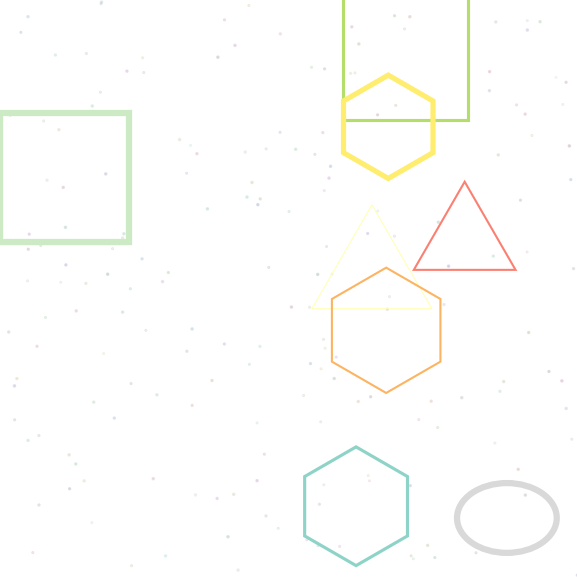[{"shape": "hexagon", "thickness": 1.5, "radius": 0.51, "center": [0.617, 0.123]}, {"shape": "triangle", "thickness": 0.5, "radius": 0.6, "center": [0.644, 0.525]}, {"shape": "triangle", "thickness": 1, "radius": 0.51, "center": [0.805, 0.583]}, {"shape": "hexagon", "thickness": 1, "radius": 0.54, "center": [0.669, 0.427]}, {"shape": "square", "thickness": 1.5, "radius": 0.54, "center": [0.702, 0.9]}, {"shape": "oval", "thickness": 3, "radius": 0.43, "center": [0.878, 0.102]}, {"shape": "square", "thickness": 3, "radius": 0.56, "center": [0.112, 0.691]}, {"shape": "hexagon", "thickness": 2.5, "radius": 0.45, "center": [0.672, 0.78]}]